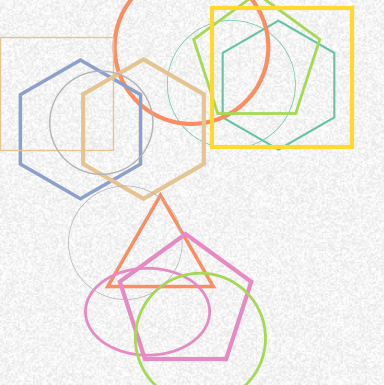[{"shape": "hexagon", "thickness": 1.5, "radius": 0.84, "center": [0.723, 0.779]}, {"shape": "circle", "thickness": 0.5, "radius": 0.83, "center": [0.601, 0.781]}, {"shape": "triangle", "thickness": 2.5, "radius": 0.79, "center": [0.417, 0.335]}, {"shape": "circle", "thickness": 3, "radius": 1.0, "center": [0.497, 0.878]}, {"shape": "hexagon", "thickness": 2.5, "radius": 0.9, "center": [0.209, 0.664]}, {"shape": "pentagon", "thickness": 3, "radius": 0.9, "center": [0.482, 0.213]}, {"shape": "oval", "thickness": 2, "radius": 0.81, "center": [0.383, 0.19]}, {"shape": "circle", "thickness": 2, "radius": 0.84, "center": [0.521, 0.121]}, {"shape": "pentagon", "thickness": 2, "radius": 0.86, "center": [0.667, 0.844]}, {"shape": "square", "thickness": 3, "radius": 0.91, "center": [0.733, 0.798]}, {"shape": "square", "thickness": 1, "radius": 0.73, "center": [0.147, 0.757]}, {"shape": "hexagon", "thickness": 3, "radius": 0.9, "center": [0.373, 0.665]}, {"shape": "circle", "thickness": 1, "radius": 0.67, "center": [0.263, 0.681]}, {"shape": "circle", "thickness": 0.5, "radius": 0.74, "center": [0.325, 0.37]}]